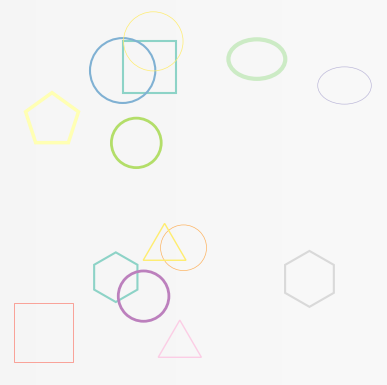[{"shape": "square", "thickness": 1.5, "radius": 0.34, "center": [0.386, 0.826]}, {"shape": "hexagon", "thickness": 1.5, "radius": 0.32, "center": [0.299, 0.28]}, {"shape": "pentagon", "thickness": 2.5, "radius": 0.36, "center": [0.134, 0.688]}, {"shape": "oval", "thickness": 0.5, "radius": 0.35, "center": [0.889, 0.778]}, {"shape": "square", "thickness": 0.5, "radius": 0.38, "center": [0.113, 0.137]}, {"shape": "circle", "thickness": 1.5, "radius": 0.42, "center": [0.316, 0.817]}, {"shape": "circle", "thickness": 0.5, "radius": 0.3, "center": [0.474, 0.356]}, {"shape": "circle", "thickness": 2, "radius": 0.32, "center": [0.352, 0.629]}, {"shape": "triangle", "thickness": 1, "radius": 0.32, "center": [0.464, 0.104]}, {"shape": "hexagon", "thickness": 1.5, "radius": 0.36, "center": [0.799, 0.276]}, {"shape": "circle", "thickness": 2, "radius": 0.33, "center": [0.371, 0.231]}, {"shape": "oval", "thickness": 3, "radius": 0.37, "center": [0.663, 0.847]}, {"shape": "triangle", "thickness": 1, "radius": 0.32, "center": [0.425, 0.356]}, {"shape": "circle", "thickness": 0.5, "radius": 0.38, "center": [0.396, 0.893]}]